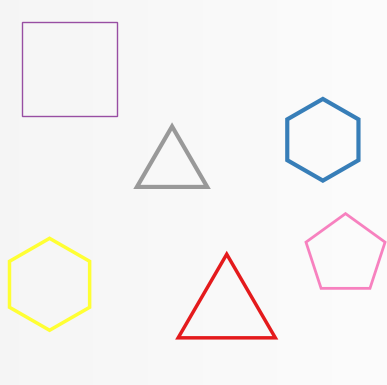[{"shape": "triangle", "thickness": 2.5, "radius": 0.72, "center": [0.585, 0.195]}, {"shape": "hexagon", "thickness": 3, "radius": 0.53, "center": [0.833, 0.637]}, {"shape": "square", "thickness": 1, "radius": 0.61, "center": [0.18, 0.82]}, {"shape": "hexagon", "thickness": 2.5, "radius": 0.6, "center": [0.128, 0.262]}, {"shape": "pentagon", "thickness": 2, "radius": 0.54, "center": [0.892, 0.338]}, {"shape": "triangle", "thickness": 3, "radius": 0.52, "center": [0.444, 0.567]}]